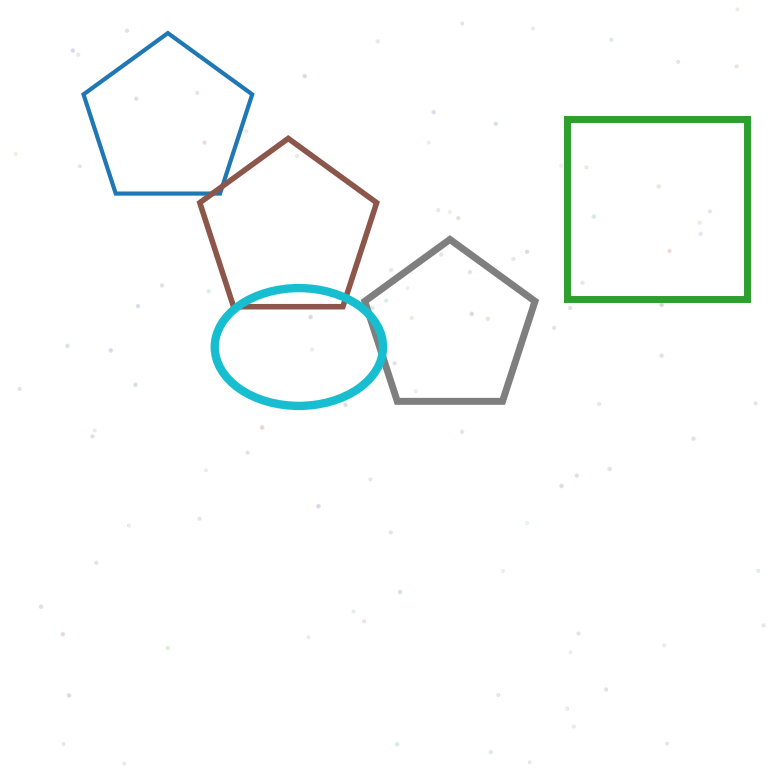[{"shape": "pentagon", "thickness": 1.5, "radius": 0.58, "center": [0.218, 0.842]}, {"shape": "square", "thickness": 2.5, "radius": 0.58, "center": [0.853, 0.729]}, {"shape": "pentagon", "thickness": 2, "radius": 0.6, "center": [0.374, 0.699]}, {"shape": "pentagon", "thickness": 2.5, "radius": 0.58, "center": [0.584, 0.573]}, {"shape": "oval", "thickness": 3, "radius": 0.55, "center": [0.388, 0.549]}]